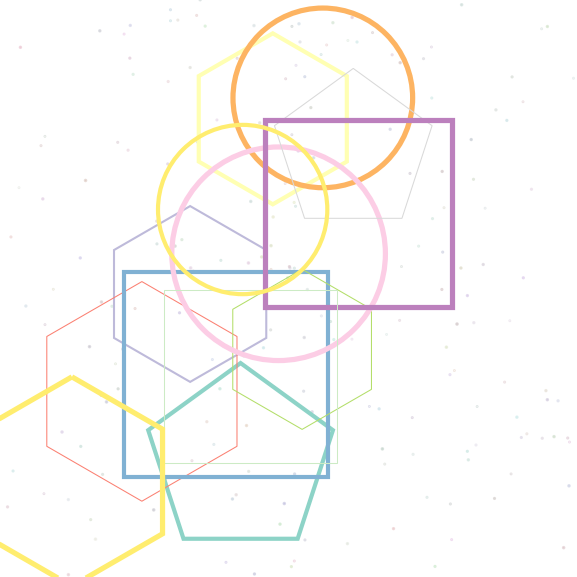[{"shape": "pentagon", "thickness": 2, "radius": 0.84, "center": [0.417, 0.202]}, {"shape": "hexagon", "thickness": 2, "radius": 0.74, "center": [0.472, 0.793]}, {"shape": "hexagon", "thickness": 1, "radius": 0.76, "center": [0.329, 0.49]}, {"shape": "hexagon", "thickness": 0.5, "radius": 0.95, "center": [0.246, 0.321]}, {"shape": "square", "thickness": 2, "radius": 0.89, "center": [0.391, 0.35]}, {"shape": "circle", "thickness": 2.5, "radius": 0.78, "center": [0.559, 0.83]}, {"shape": "hexagon", "thickness": 0.5, "radius": 0.69, "center": [0.523, 0.394]}, {"shape": "circle", "thickness": 2.5, "radius": 0.92, "center": [0.482, 0.56]}, {"shape": "pentagon", "thickness": 0.5, "radius": 0.72, "center": [0.612, 0.737]}, {"shape": "square", "thickness": 2.5, "radius": 0.81, "center": [0.621, 0.629]}, {"shape": "square", "thickness": 0.5, "radius": 0.75, "center": [0.434, 0.347]}, {"shape": "circle", "thickness": 2, "radius": 0.73, "center": [0.42, 0.636]}, {"shape": "hexagon", "thickness": 2.5, "radius": 0.91, "center": [0.125, 0.165]}]